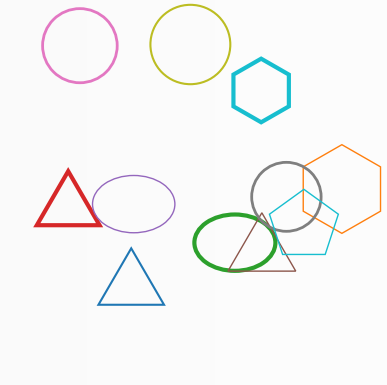[{"shape": "triangle", "thickness": 1.5, "radius": 0.49, "center": [0.339, 0.257]}, {"shape": "hexagon", "thickness": 1, "radius": 0.58, "center": [0.882, 0.509]}, {"shape": "oval", "thickness": 3, "radius": 0.52, "center": [0.606, 0.37]}, {"shape": "triangle", "thickness": 3, "radius": 0.47, "center": [0.176, 0.462]}, {"shape": "oval", "thickness": 1, "radius": 0.53, "center": [0.345, 0.47]}, {"shape": "triangle", "thickness": 1, "radius": 0.51, "center": [0.676, 0.346]}, {"shape": "circle", "thickness": 2, "radius": 0.48, "center": [0.206, 0.881]}, {"shape": "circle", "thickness": 2, "radius": 0.45, "center": [0.739, 0.489]}, {"shape": "circle", "thickness": 1.5, "radius": 0.52, "center": [0.491, 0.884]}, {"shape": "hexagon", "thickness": 3, "radius": 0.41, "center": [0.674, 0.765]}, {"shape": "pentagon", "thickness": 1, "radius": 0.47, "center": [0.784, 0.415]}]